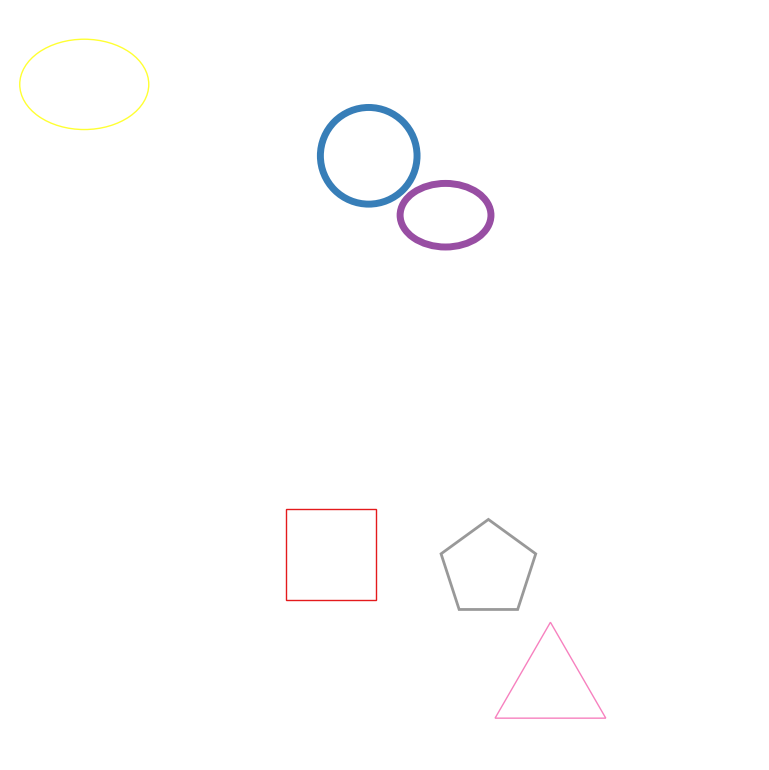[{"shape": "square", "thickness": 0.5, "radius": 0.29, "center": [0.43, 0.28]}, {"shape": "circle", "thickness": 2.5, "radius": 0.31, "center": [0.479, 0.798]}, {"shape": "oval", "thickness": 2.5, "radius": 0.29, "center": [0.579, 0.721]}, {"shape": "oval", "thickness": 0.5, "radius": 0.42, "center": [0.109, 0.89]}, {"shape": "triangle", "thickness": 0.5, "radius": 0.42, "center": [0.715, 0.109]}, {"shape": "pentagon", "thickness": 1, "radius": 0.32, "center": [0.634, 0.261]}]